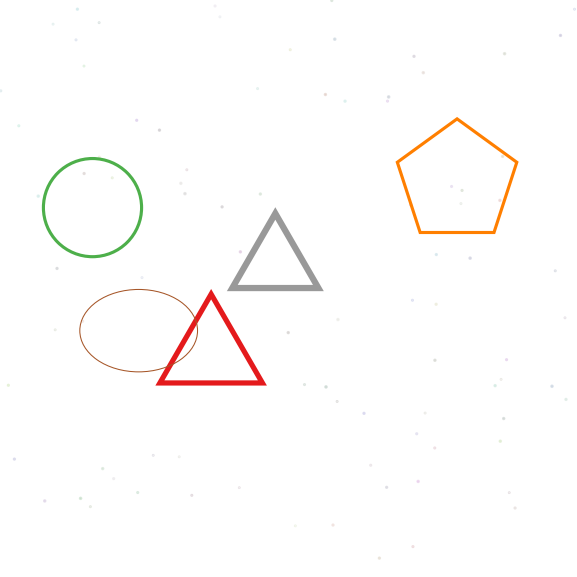[{"shape": "triangle", "thickness": 2.5, "radius": 0.51, "center": [0.366, 0.387]}, {"shape": "circle", "thickness": 1.5, "radius": 0.42, "center": [0.16, 0.64]}, {"shape": "pentagon", "thickness": 1.5, "radius": 0.54, "center": [0.791, 0.685]}, {"shape": "oval", "thickness": 0.5, "radius": 0.51, "center": [0.24, 0.427]}, {"shape": "triangle", "thickness": 3, "radius": 0.43, "center": [0.477, 0.543]}]